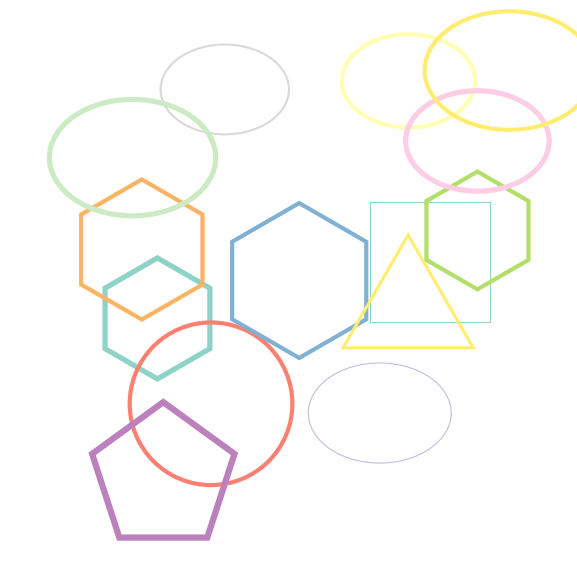[{"shape": "square", "thickness": 0.5, "radius": 0.52, "center": [0.744, 0.546]}, {"shape": "hexagon", "thickness": 2.5, "radius": 0.52, "center": [0.273, 0.448]}, {"shape": "oval", "thickness": 2, "radius": 0.58, "center": [0.707, 0.859]}, {"shape": "oval", "thickness": 0.5, "radius": 0.62, "center": [0.658, 0.284]}, {"shape": "circle", "thickness": 2, "radius": 0.7, "center": [0.365, 0.3]}, {"shape": "hexagon", "thickness": 2, "radius": 0.67, "center": [0.518, 0.513]}, {"shape": "hexagon", "thickness": 2, "radius": 0.61, "center": [0.246, 0.567]}, {"shape": "hexagon", "thickness": 2, "radius": 0.51, "center": [0.827, 0.6]}, {"shape": "oval", "thickness": 2.5, "radius": 0.62, "center": [0.827, 0.755]}, {"shape": "oval", "thickness": 1, "radius": 0.56, "center": [0.389, 0.844]}, {"shape": "pentagon", "thickness": 3, "radius": 0.65, "center": [0.283, 0.173]}, {"shape": "oval", "thickness": 2.5, "radius": 0.72, "center": [0.23, 0.726]}, {"shape": "triangle", "thickness": 1.5, "radius": 0.65, "center": [0.707, 0.462]}, {"shape": "oval", "thickness": 2, "radius": 0.73, "center": [0.882, 0.877]}]